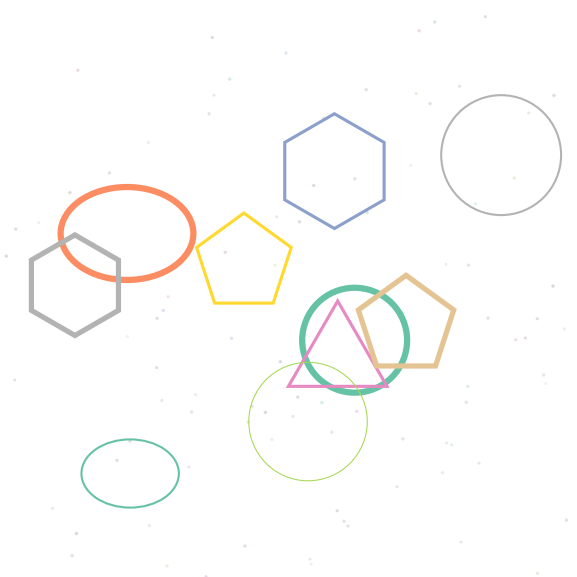[{"shape": "circle", "thickness": 3, "radius": 0.45, "center": [0.614, 0.41]}, {"shape": "oval", "thickness": 1, "radius": 0.42, "center": [0.225, 0.179]}, {"shape": "oval", "thickness": 3, "radius": 0.57, "center": [0.22, 0.595]}, {"shape": "hexagon", "thickness": 1.5, "radius": 0.5, "center": [0.579, 0.703]}, {"shape": "triangle", "thickness": 1.5, "radius": 0.49, "center": [0.585, 0.379]}, {"shape": "circle", "thickness": 0.5, "radius": 0.51, "center": [0.533, 0.269]}, {"shape": "pentagon", "thickness": 1.5, "radius": 0.43, "center": [0.422, 0.544]}, {"shape": "pentagon", "thickness": 2.5, "radius": 0.43, "center": [0.703, 0.436]}, {"shape": "circle", "thickness": 1, "radius": 0.52, "center": [0.868, 0.731]}, {"shape": "hexagon", "thickness": 2.5, "radius": 0.44, "center": [0.13, 0.505]}]